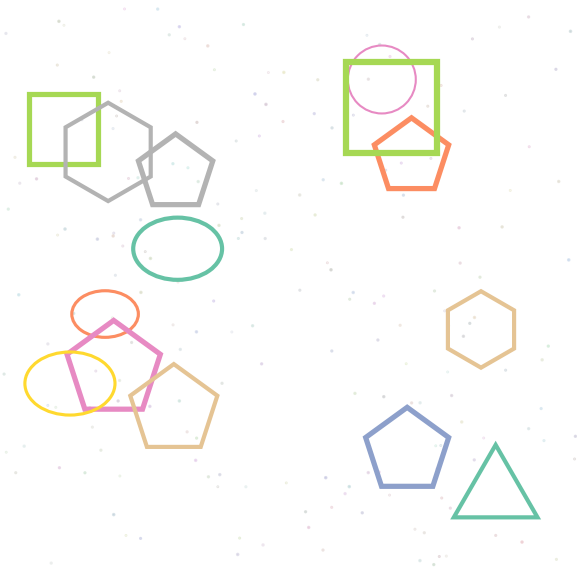[{"shape": "oval", "thickness": 2, "radius": 0.38, "center": [0.308, 0.568]}, {"shape": "triangle", "thickness": 2, "radius": 0.42, "center": [0.858, 0.145]}, {"shape": "oval", "thickness": 1.5, "radius": 0.29, "center": [0.182, 0.455]}, {"shape": "pentagon", "thickness": 2.5, "radius": 0.34, "center": [0.713, 0.727]}, {"shape": "pentagon", "thickness": 2.5, "radius": 0.38, "center": [0.705, 0.218]}, {"shape": "circle", "thickness": 1, "radius": 0.29, "center": [0.661, 0.861]}, {"shape": "pentagon", "thickness": 2.5, "radius": 0.42, "center": [0.197, 0.359]}, {"shape": "square", "thickness": 2.5, "radius": 0.3, "center": [0.109, 0.776]}, {"shape": "square", "thickness": 3, "radius": 0.39, "center": [0.678, 0.813]}, {"shape": "oval", "thickness": 1.5, "radius": 0.39, "center": [0.121, 0.335]}, {"shape": "pentagon", "thickness": 2, "radius": 0.4, "center": [0.301, 0.289]}, {"shape": "hexagon", "thickness": 2, "radius": 0.33, "center": [0.833, 0.429]}, {"shape": "hexagon", "thickness": 2, "radius": 0.43, "center": [0.187, 0.736]}, {"shape": "pentagon", "thickness": 2.5, "radius": 0.34, "center": [0.304, 0.7]}]